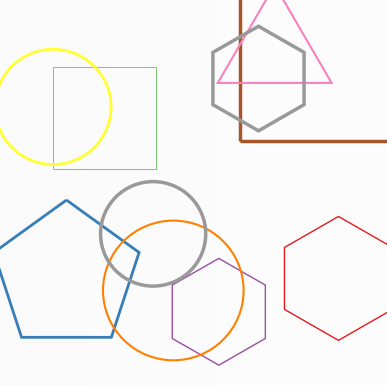[{"shape": "hexagon", "thickness": 1, "radius": 0.8, "center": [0.873, 0.277]}, {"shape": "pentagon", "thickness": 2, "radius": 0.99, "center": [0.171, 0.283]}, {"shape": "square", "thickness": 0.5, "radius": 0.67, "center": [0.27, 0.694]}, {"shape": "hexagon", "thickness": 1, "radius": 0.69, "center": [0.565, 0.19]}, {"shape": "circle", "thickness": 1.5, "radius": 0.91, "center": [0.447, 0.246]}, {"shape": "circle", "thickness": 2, "radius": 0.75, "center": [0.137, 0.722]}, {"shape": "square", "thickness": 2.5, "radius": 0.98, "center": [0.817, 0.83]}, {"shape": "triangle", "thickness": 1.5, "radius": 0.85, "center": [0.709, 0.869]}, {"shape": "hexagon", "thickness": 2.5, "radius": 0.68, "center": [0.667, 0.796]}, {"shape": "circle", "thickness": 2.5, "radius": 0.68, "center": [0.395, 0.393]}]